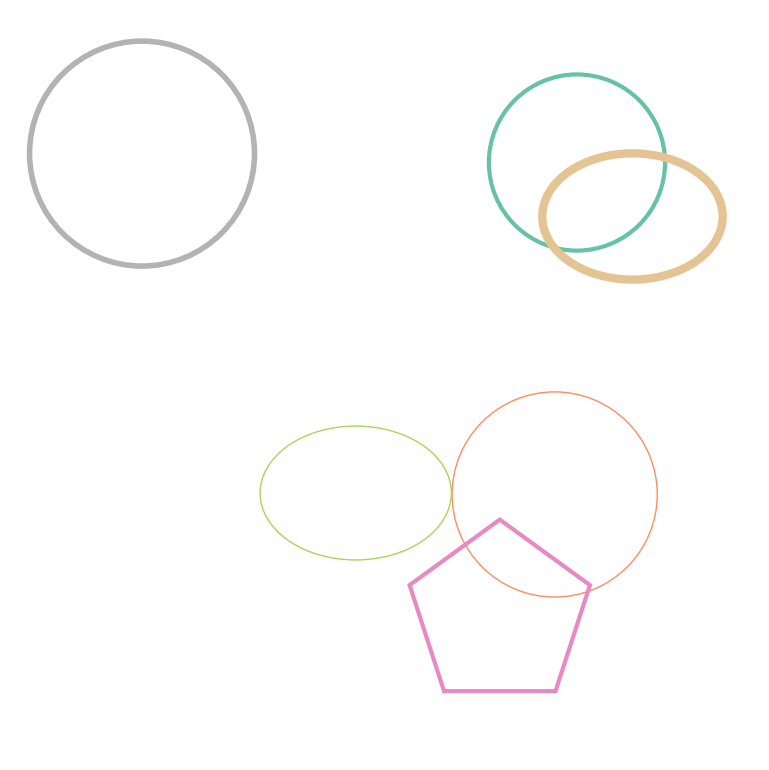[{"shape": "circle", "thickness": 1.5, "radius": 0.57, "center": [0.749, 0.789]}, {"shape": "circle", "thickness": 0.5, "radius": 0.67, "center": [0.72, 0.358]}, {"shape": "pentagon", "thickness": 1.5, "radius": 0.62, "center": [0.649, 0.202]}, {"shape": "oval", "thickness": 0.5, "radius": 0.62, "center": [0.462, 0.36]}, {"shape": "oval", "thickness": 3, "radius": 0.59, "center": [0.821, 0.719]}, {"shape": "circle", "thickness": 2, "radius": 0.73, "center": [0.184, 0.801]}]